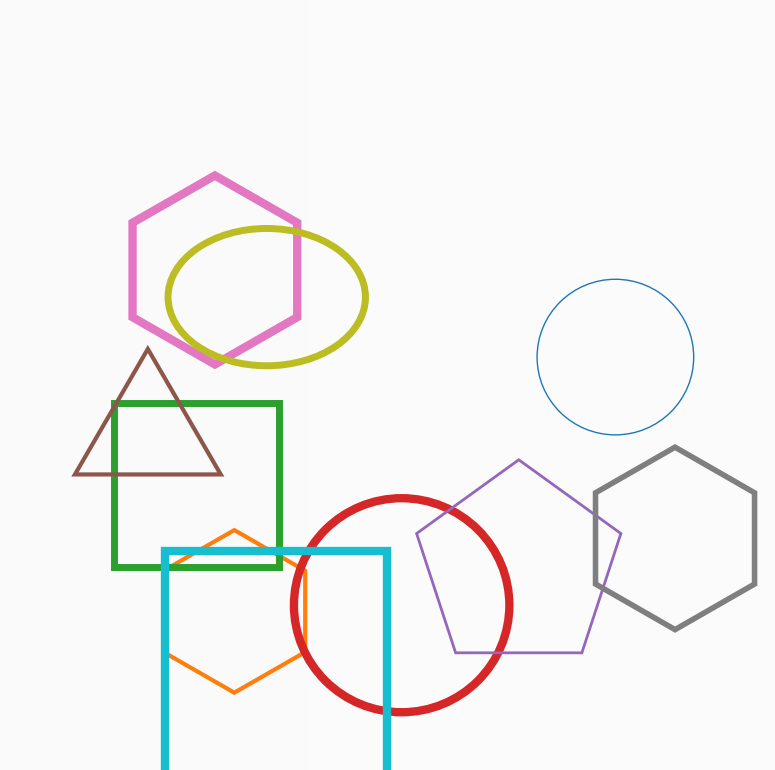[{"shape": "circle", "thickness": 0.5, "radius": 0.51, "center": [0.794, 0.536]}, {"shape": "hexagon", "thickness": 1.5, "radius": 0.53, "center": [0.302, 0.206]}, {"shape": "square", "thickness": 2.5, "radius": 0.53, "center": [0.254, 0.37]}, {"shape": "circle", "thickness": 3, "radius": 0.69, "center": [0.518, 0.214]}, {"shape": "pentagon", "thickness": 1, "radius": 0.69, "center": [0.669, 0.264]}, {"shape": "triangle", "thickness": 1.5, "radius": 0.54, "center": [0.191, 0.438]}, {"shape": "hexagon", "thickness": 3, "radius": 0.61, "center": [0.277, 0.649]}, {"shape": "hexagon", "thickness": 2, "radius": 0.59, "center": [0.871, 0.301]}, {"shape": "oval", "thickness": 2.5, "radius": 0.64, "center": [0.344, 0.614]}, {"shape": "square", "thickness": 3, "radius": 0.72, "center": [0.356, 0.142]}]